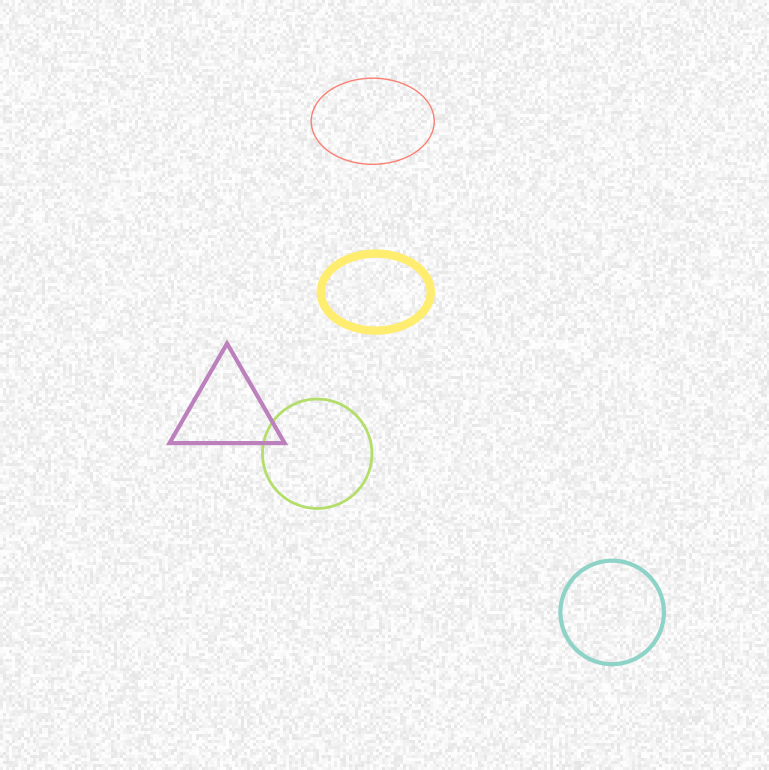[{"shape": "circle", "thickness": 1.5, "radius": 0.34, "center": [0.795, 0.205]}, {"shape": "oval", "thickness": 0.5, "radius": 0.4, "center": [0.484, 0.843]}, {"shape": "circle", "thickness": 1, "radius": 0.36, "center": [0.412, 0.411]}, {"shape": "triangle", "thickness": 1.5, "radius": 0.43, "center": [0.295, 0.468]}, {"shape": "oval", "thickness": 3, "radius": 0.36, "center": [0.488, 0.621]}]